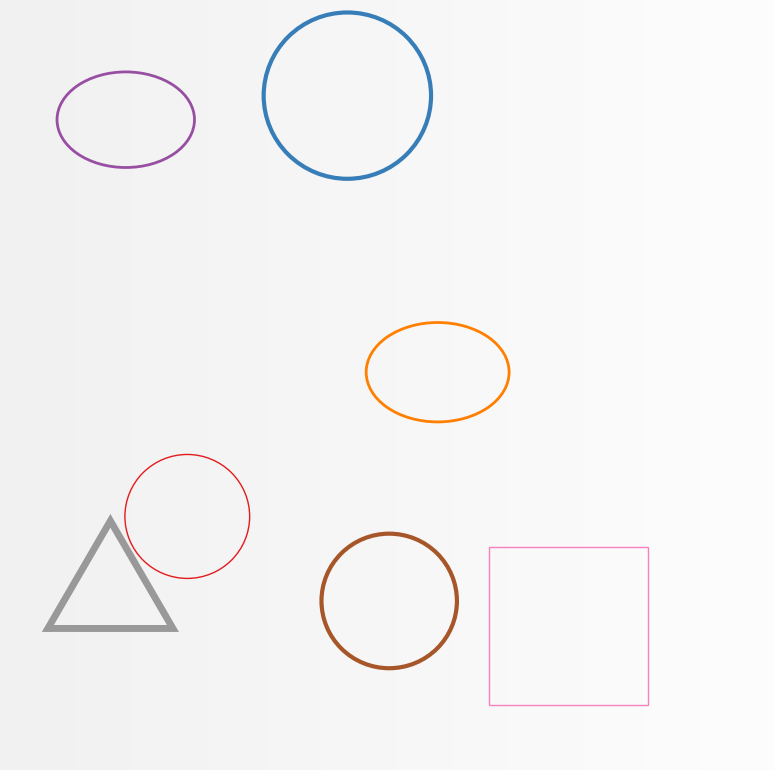[{"shape": "circle", "thickness": 0.5, "radius": 0.4, "center": [0.242, 0.329]}, {"shape": "circle", "thickness": 1.5, "radius": 0.54, "center": [0.448, 0.876]}, {"shape": "oval", "thickness": 1, "radius": 0.44, "center": [0.162, 0.845]}, {"shape": "oval", "thickness": 1, "radius": 0.46, "center": [0.565, 0.517]}, {"shape": "circle", "thickness": 1.5, "radius": 0.44, "center": [0.502, 0.22]}, {"shape": "square", "thickness": 0.5, "radius": 0.51, "center": [0.733, 0.187]}, {"shape": "triangle", "thickness": 2.5, "radius": 0.47, "center": [0.142, 0.23]}]